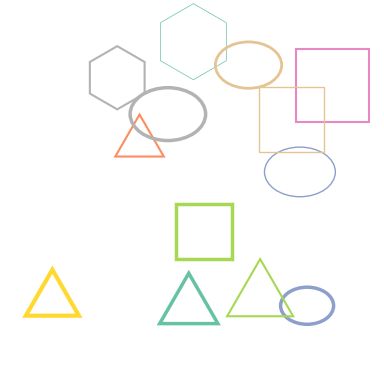[{"shape": "triangle", "thickness": 2.5, "radius": 0.44, "center": [0.49, 0.203]}, {"shape": "hexagon", "thickness": 0.5, "radius": 0.49, "center": [0.502, 0.892]}, {"shape": "triangle", "thickness": 1.5, "radius": 0.36, "center": [0.362, 0.63]}, {"shape": "oval", "thickness": 1, "radius": 0.46, "center": [0.779, 0.553]}, {"shape": "oval", "thickness": 2.5, "radius": 0.34, "center": [0.798, 0.206]}, {"shape": "square", "thickness": 1.5, "radius": 0.48, "center": [0.863, 0.778]}, {"shape": "square", "thickness": 2.5, "radius": 0.36, "center": [0.53, 0.398]}, {"shape": "triangle", "thickness": 1.5, "radius": 0.5, "center": [0.676, 0.228]}, {"shape": "triangle", "thickness": 3, "radius": 0.4, "center": [0.136, 0.22]}, {"shape": "square", "thickness": 1, "radius": 0.42, "center": [0.757, 0.689]}, {"shape": "oval", "thickness": 2, "radius": 0.43, "center": [0.645, 0.831]}, {"shape": "oval", "thickness": 2.5, "radius": 0.49, "center": [0.436, 0.704]}, {"shape": "hexagon", "thickness": 1.5, "radius": 0.41, "center": [0.304, 0.798]}]